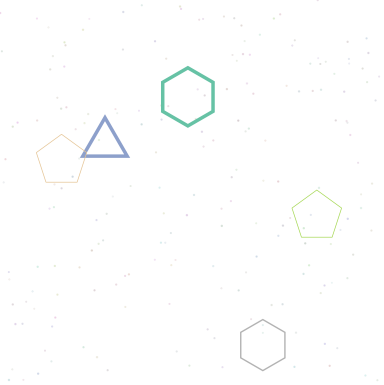[{"shape": "hexagon", "thickness": 2.5, "radius": 0.38, "center": [0.488, 0.748]}, {"shape": "triangle", "thickness": 2.5, "radius": 0.33, "center": [0.273, 0.628]}, {"shape": "pentagon", "thickness": 0.5, "radius": 0.34, "center": [0.823, 0.439]}, {"shape": "pentagon", "thickness": 0.5, "radius": 0.34, "center": [0.16, 0.582]}, {"shape": "hexagon", "thickness": 1, "radius": 0.33, "center": [0.683, 0.104]}]